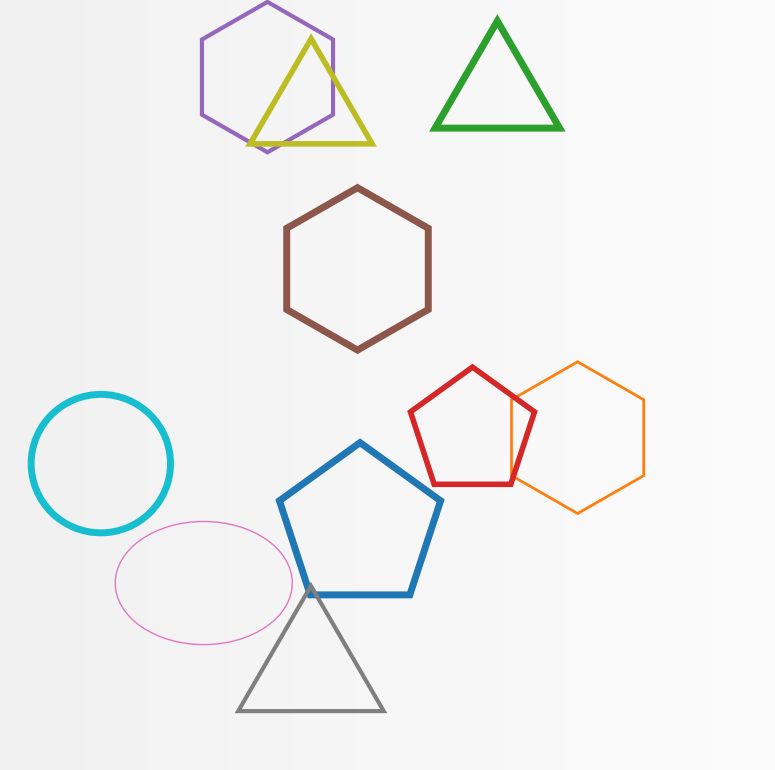[{"shape": "pentagon", "thickness": 2.5, "radius": 0.55, "center": [0.465, 0.316]}, {"shape": "hexagon", "thickness": 1, "radius": 0.49, "center": [0.745, 0.432]}, {"shape": "triangle", "thickness": 2.5, "radius": 0.46, "center": [0.642, 0.88]}, {"shape": "pentagon", "thickness": 2, "radius": 0.42, "center": [0.61, 0.439]}, {"shape": "hexagon", "thickness": 1.5, "radius": 0.49, "center": [0.345, 0.9]}, {"shape": "hexagon", "thickness": 2.5, "radius": 0.53, "center": [0.461, 0.651]}, {"shape": "oval", "thickness": 0.5, "radius": 0.57, "center": [0.263, 0.243]}, {"shape": "triangle", "thickness": 1.5, "radius": 0.54, "center": [0.401, 0.131]}, {"shape": "triangle", "thickness": 2, "radius": 0.45, "center": [0.401, 0.859]}, {"shape": "circle", "thickness": 2.5, "radius": 0.45, "center": [0.13, 0.398]}]